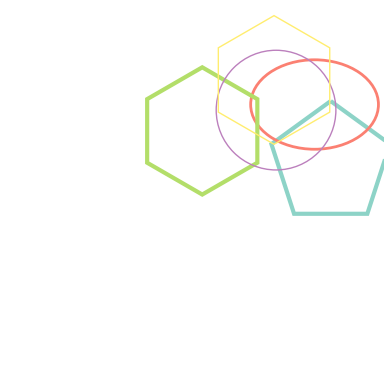[{"shape": "pentagon", "thickness": 3, "radius": 0.81, "center": [0.859, 0.576]}, {"shape": "oval", "thickness": 2, "radius": 0.83, "center": [0.817, 0.729]}, {"shape": "hexagon", "thickness": 3, "radius": 0.83, "center": [0.525, 0.66]}, {"shape": "circle", "thickness": 1, "radius": 0.78, "center": [0.717, 0.714]}, {"shape": "hexagon", "thickness": 1, "radius": 0.84, "center": [0.712, 0.792]}]